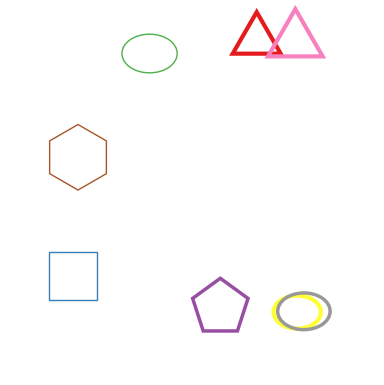[{"shape": "triangle", "thickness": 3, "radius": 0.36, "center": [0.667, 0.897]}, {"shape": "square", "thickness": 1, "radius": 0.31, "center": [0.19, 0.283]}, {"shape": "oval", "thickness": 1, "radius": 0.36, "center": [0.388, 0.861]}, {"shape": "pentagon", "thickness": 2.5, "radius": 0.38, "center": [0.572, 0.202]}, {"shape": "oval", "thickness": 3, "radius": 0.31, "center": [0.772, 0.189]}, {"shape": "hexagon", "thickness": 1, "radius": 0.43, "center": [0.203, 0.591]}, {"shape": "triangle", "thickness": 3, "radius": 0.41, "center": [0.767, 0.895]}, {"shape": "oval", "thickness": 2.5, "radius": 0.34, "center": [0.789, 0.191]}]